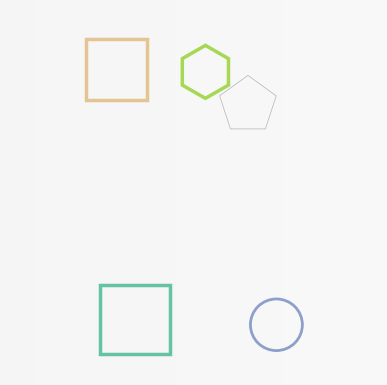[{"shape": "square", "thickness": 2.5, "radius": 0.45, "center": [0.348, 0.17]}, {"shape": "circle", "thickness": 2, "radius": 0.34, "center": [0.713, 0.156]}, {"shape": "hexagon", "thickness": 2.5, "radius": 0.34, "center": [0.53, 0.813]}, {"shape": "square", "thickness": 2.5, "radius": 0.4, "center": [0.3, 0.819]}, {"shape": "pentagon", "thickness": 0.5, "radius": 0.38, "center": [0.64, 0.727]}]